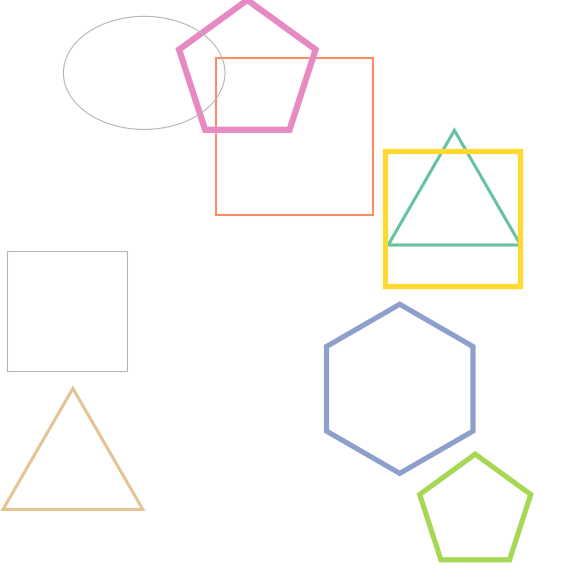[{"shape": "triangle", "thickness": 1.5, "radius": 0.66, "center": [0.787, 0.641]}, {"shape": "square", "thickness": 1, "radius": 0.68, "center": [0.51, 0.762]}, {"shape": "hexagon", "thickness": 2.5, "radius": 0.73, "center": [0.692, 0.326]}, {"shape": "pentagon", "thickness": 3, "radius": 0.62, "center": [0.428, 0.875]}, {"shape": "pentagon", "thickness": 2.5, "radius": 0.51, "center": [0.823, 0.112]}, {"shape": "square", "thickness": 2.5, "radius": 0.58, "center": [0.784, 0.621]}, {"shape": "triangle", "thickness": 1.5, "radius": 0.7, "center": [0.126, 0.187]}, {"shape": "oval", "thickness": 0.5, "radius": 0.7, "center": [0.25, 0.873]}, {"shape": "square", "thickness": 0.5, "radius": 0.52, "center": [0.116, 0.461]}]